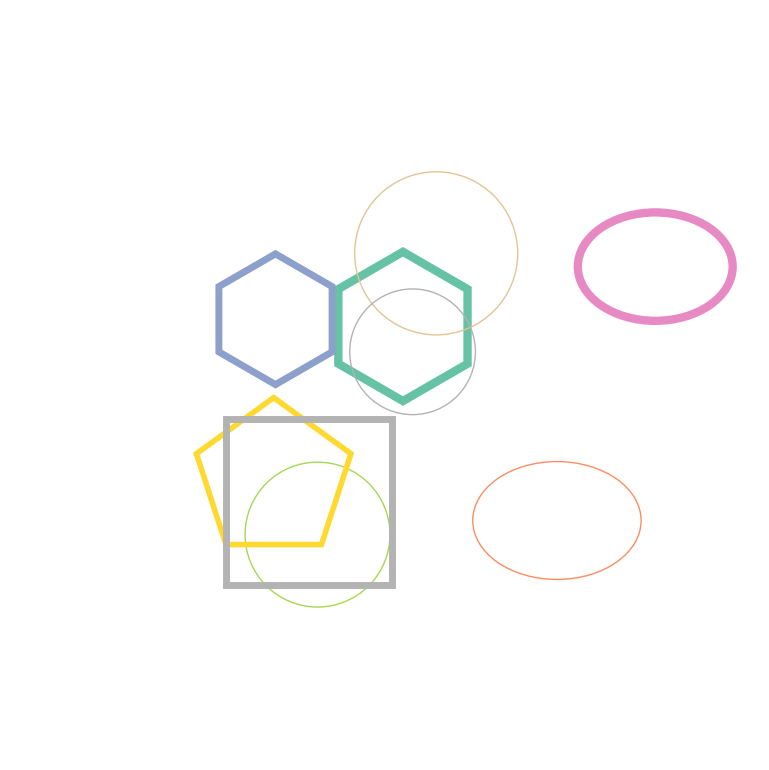[{"shape": "hexagon", "thickness": 3, "radius": 0.48, "center": [0.523, 0.576]}, {"shape": "oval", "thickness": 0.5, "radius": 0.55, "center": [0.723, 0.324]}, {"shape": "hexagon", "thickness": 2.5, "radius": 0.42, "center": [0.358, 0.585]}, {"shape": "oval", "thickness": 3, "radius": 0.5, "center": [0.851, 0.654]}, {"shape": "circle", "thickness": 0.5, "radius": 0.47, "center": [0.412, 0.306]}, {"shape": "pentagon", "thickness": 2, "radius": 0.53, "center": [0.355, 0.378]}, {"shape": "circle", "thickness": 0.5, "radius": 0.53, "center": [0.566, 0.671]}, {"shape": "circle", "thickness": 0.5, "radius": 0.41, "center": [0.536, 0.543]}, {"shape": "square", "thickness": 2.5, "radius": 0.54, "center": [0.402, 0.348]}]